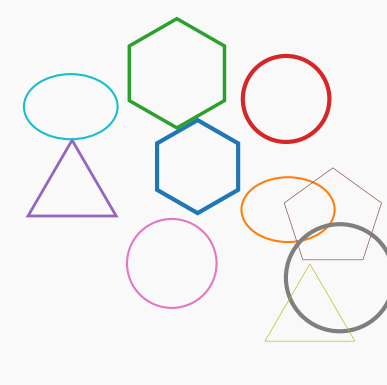[{"shape": "hexagon", "thickness": 3, "radius": 0.6, "center": [0.51, 0.567]}, {"shape": "oval", "thickness": 1.5, "radius": 0.6, "center": [0.743, 0.456]}, {"shape": "hexagon", "thickness": 2.5, "radius": 0.71, "center": [0.456, 0.81]}, {"shape": "circle", "thickness": 3, "radius": 0.56, "center": [0.738, 0.743]}, {"shape": "triangle", "thickness": 2, "radius": 0.66, "center": [0.186, 0.505]}, {"shape": "pentagon", "thickness": 0.5, "radius": 0.66, "center": [0.859, 0.432]}, {"shape": "circle", "thickness": 1.5, "radius": 0.58, "center": [0.443, 0.316]}, {"shape": "circle", "thickness": 3, "radius": 0.7, "center": [0.877, 0.279]}, {"shape": "triangle", "thickness": 0.5, "radius": 0.67, "center": [0.8, 0.181]}, {"shape": "oval", "thickness": 1.5, "radius": 0.6, "center": [0.183, 0.723]}]